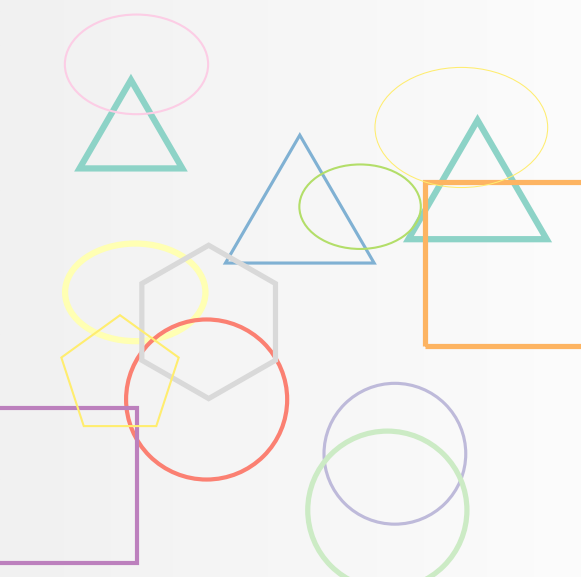[{"shape": "triangle", "thickness": 3, "radius": 0.51, "center": [0.225, 0.759]}, {"shape": "triangle", "thickness": 3, "radius": 0.69, "center": [0.822, 0.654]}, {"shape": "oval", "thickness": 3, "radius": 0.6, "center": [0.233, 0.493]}, {"shape": "circle", "thickness": 1.5, "radius": 0.61, "center": [0.679, 0.213]}, {"shape": "circle", "thickness": 2, "radius": 0.69, "center": [0.355, 0.307]}, {"shape": "triangle", "thickness": 1.5, "radius": 0.74, "center": [0.516, 0.617]}, {"shape": "square", "thickness": 2.5, "radius": 0.71, "center": [0.873, 0.542]}, {"shape": "oval", "thickness": 1, "radius": 0.52, "center": [0.62, 0.641]}, {"shape": "oval", "thickness": 1, "radius": 0.62, "center": [0.235, 0.888]}, {"shape": "hexagon", "thickness": 2.5, "radius": 0.66, "center": [0.359, 0.442]}, {"shape": "square", "thickness": 2, "radius": 0.67, "center": [0.103, 0.158]}, {"shape": "circle", "thickness": 2.5, "radius": 0.68, "center": [0.666, 0.116]}, {"shape": "oval", "thickness": 0.5, "radius": 0.74, "center": [0.794, 0.778]}, {"shape": "pentagon", "thickness": 1, "radius": 0.53, "center": [0.206, 0.347]}]